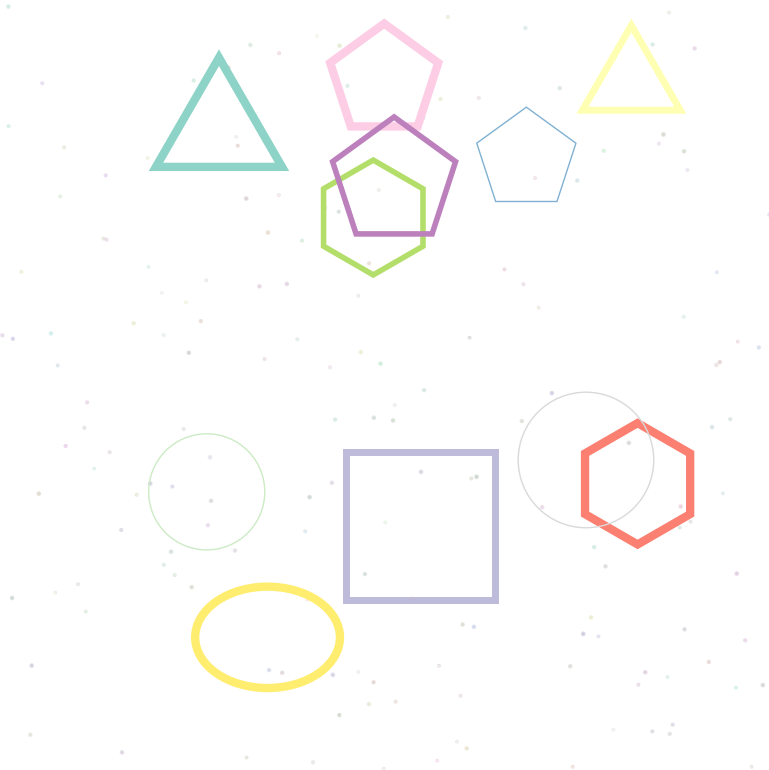[{"shape": "triangle", "thickness": 3, "radius": 0.47, "center": [0.284, 0.831]}, {"shape": "triangle", "thickness": 2.5, "radius": 0.37, "center": [0.82, 0.894]}, {"shape": "square", "thickness": 2.5, "radius": 0.48, "center": [0.546, 0.317]}, {"shape": "hexagon", "thickness": 3, "radius": 0.39, "center": [0.828, 0.372]}, {"shape": "pentagon", "thickness": 0.5, "radius": 0.34, "center": [0.684, 0.793]}, {"shape": "hexagon", "thickness": 2, "radius": 0.37, "center": [0.485, 0.718]}, {"shape": "pentagon", "thickness": 3, "radius": 0.37, "center": [0.499, 0.896]}, {"shape": "circle", "thickness": 0.5, "radius": 0.44, "center": [0.761, 0.403]}, {"shape": "pentagon", "thickness": 2, "radius": 0.42, "center": [0.512, 0.764]}, {"shape": "circle", "thickness": 0.5, "radius": 0.38, "center": [0.268, 0.361]}, {"shape": "oval", "thickness": 3, "radius": 0.47, "center": [0.347, 0.172]}]